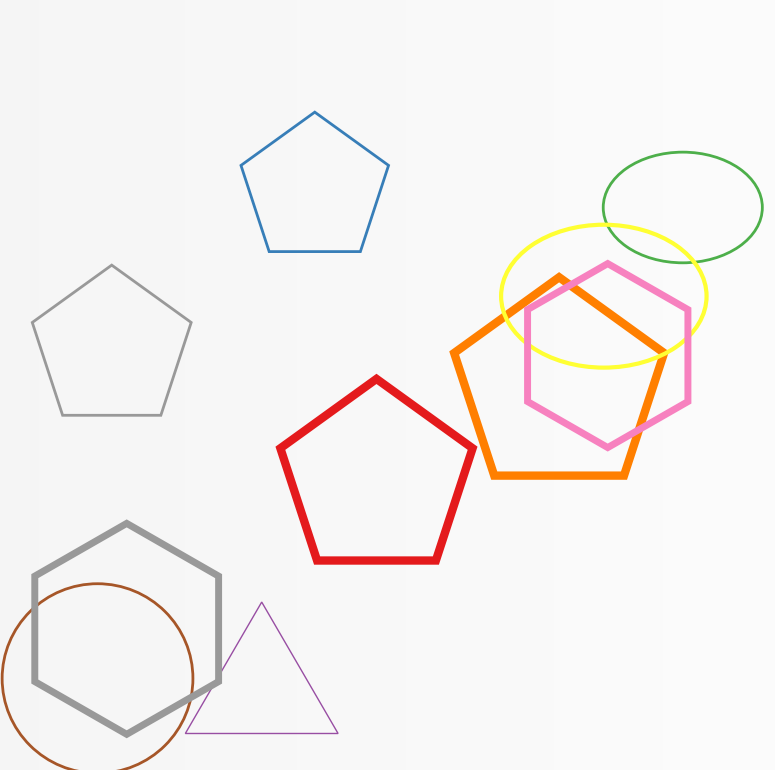[{"shape": "pentagon", "thickness": 3, "radius": 0.65, "center": [0.486, 0.378]}, {"shape": "pentagon", "thickness": 1, "radius": 0.5, "center": [0.406, 0.754]}, {"shape": "oval", "thickness": 1, "radius": 0.51, "center": [0.881, 0.731]}, {"shape": "triangle", "thickness": 0.5, "radius": 0.57, "center": [0.338, 0.104]}, {"shape": "pentagon", "thickness": 3, "radius": 0.71, "center": [0.721, 0.498]}, {"shape": "oval", "thickness": 1.5, "radius": 0.66, "center": [0.779, 0.615]}, {"shape": "circle", "thickness": 1, "radius": 0.62, "center": [0.126, 0.119]}, {"shape": "hexagon", "thickness": 2.5, "radius": 0.6, "center": [0.784, 0.538]}, {"shape": "pentagon", "thickness": 1, "radius": 0.54, "center": [0.144, 0.548]}, {"shape": "hexagon", "thickness": 2.5, "radius": 0.68, "center": [0.163, 0.183]}]